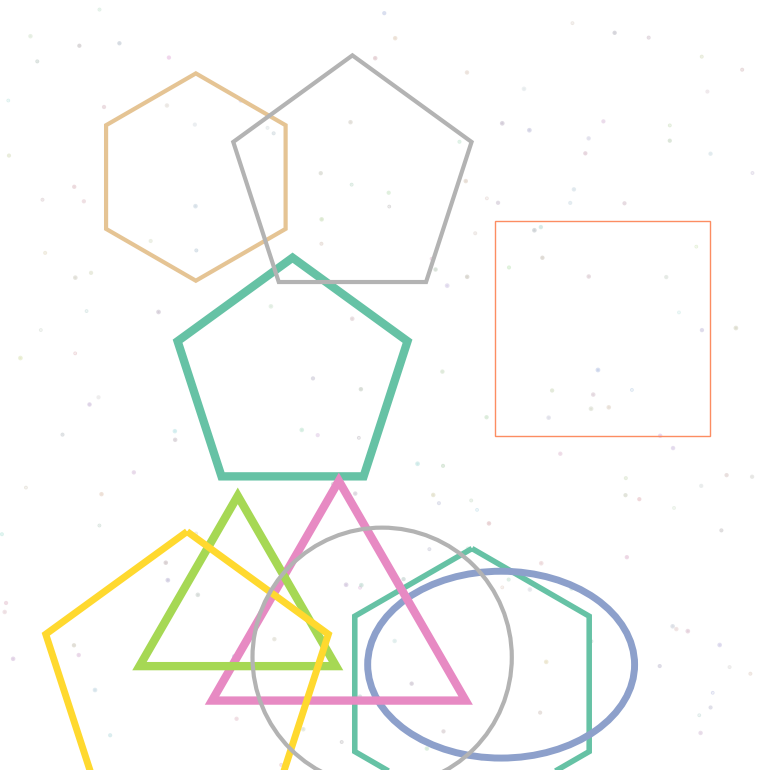[{"shape": "pentagon", "thickness": 3, "radius": 0.78, "center": [0.38, 0.508]}, {"shape": "hexagon", "thickness": 2, "radius": 0.88, "center": [0.613, 0.112]}, {"shape": "square", "thickness": 0.5, "radius": 0.7, "center": [0.783, 0.573]}, {"shape": "oval", "thickness": 2.5, "radius": 0.87, "center": [0.651, 0.137]}, {"shape": "triangle", "thickness": 3, "radius": 0.95, "center": [0.44, 0.185]}, {"shape": "triangle", "thickness": 3, "radius": 0.74, "center": [0.309, 0.209]}, {"shape": "pentagon", "thickness": 2.5, "radius": 0.96, "center": [0.243, 0.117]}, {"shape": "hexagon", "thickness": 1.5, "radius": 0.67, "center": [0.254, 0.77]}, {"shape": "pentagon", "thickness": 1.5, "radius": 0.81, "center": [0.458, 0.765]}, {"shape": "circle", "thickness": 1.5, "radius": 0.84, "center": [0.496, 0.146]}]